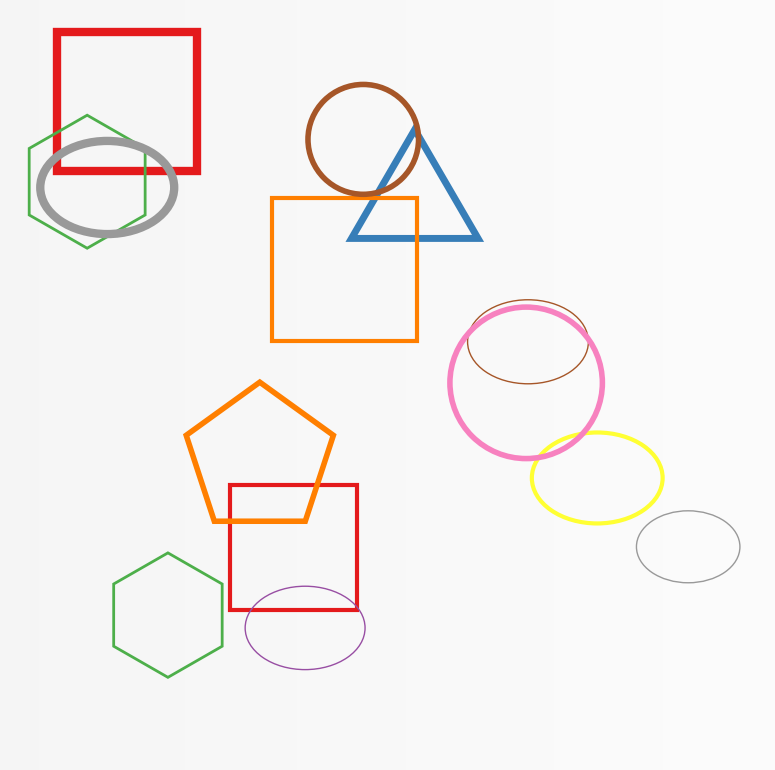[{"shape": "square", "thickness": 3, "radius": 0.45, "center": [0.164, 0.868]}, {"shape": "square", "thickness": 1.5, "radius": 0.41, "center": [0.379, 0.289]}, {"shape": "triangle", "thickness": 2.5, "radius": 0.47, "center": [0.535, 0.737]}, {"shape": "hexagon", "thickness": 1, "radius": 0.43, "center": [0.112, 0.764]}, {"shape": "hexagon", "thickness": 1, "radius": 0.4, "center": [0.217, 0.201]}, {"shape": "oval", "thickness": 0.5, "radius": 0.39, "center": [0.394, 0.185]}, {"shape": "square", "thickness": 1.5, "radius": 0.47, "center": [0.444, 0.65]}, {"shape": "pentagon", "thickness": 2, "radius": 0.5, "center": [0.335, 0.404]}, {"shape": "oval", "thickness": 1.5, "radius": 0.42, "center": [0.771, 0.379]}, {"shape": "oval", "thickness": 0.5, "radius": 0.39, "center": [0.681, 0.556]}, {"shape": "circle", "thickness": 2, "radius": 0.36, "center": [0.469, 0.819]}, {"shape": "circle", "thickness": 2, "radius": 0.49, "center": [0.679, 0.503]}, {"shape": "oval", "thickness": 0.5, "radius": 0.33, "center": [0.888, 0.29]}, {"shape": "oval", "thickness": 3, "radius": 0.43, "center": [0.138, 0.756]}]